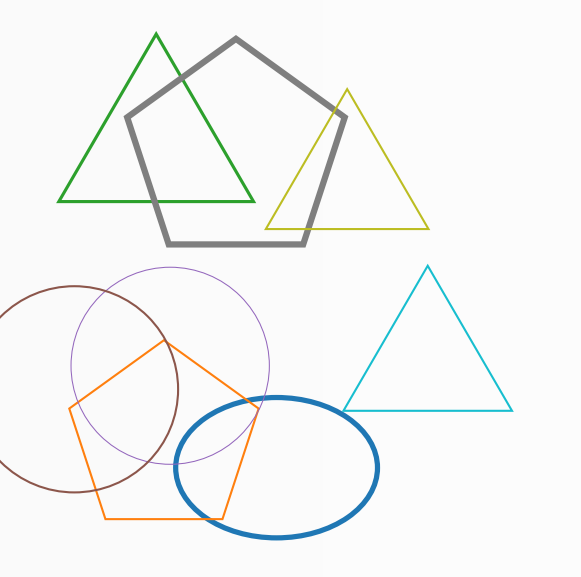[{"shape": "oval", "thickness": 2.5, "radius": 0.87, "center": [0.476, 0.189]}, {"shape": "pentagon", "thickness": 1, "radius": 0.86, "center": [0.282, 0.239]}, {"shape": "triangle", "thickness": 1.5, "radius": 0.97, "center": [0.269, 0.747]}, {"shape": "circle", "thickness": 0.5, "radius": 0.85, "center": [0.293, 0.366]}, {"shape": "circle", "thickness": 1, "radius": 0.89, "center": [0.128, 0.325]}, {"shape": "pentagon", "thickness": 3, "radius": 0.98, "center": [0.406, 0.735]}, {"shape": "triangle", "thickness": 1, "radius": 0.81, "center": [0.597, 0.683]}, {"shape": "triangle", "thickness": 1, "radius": 0.84, "center": [0.736, 0.371]}]